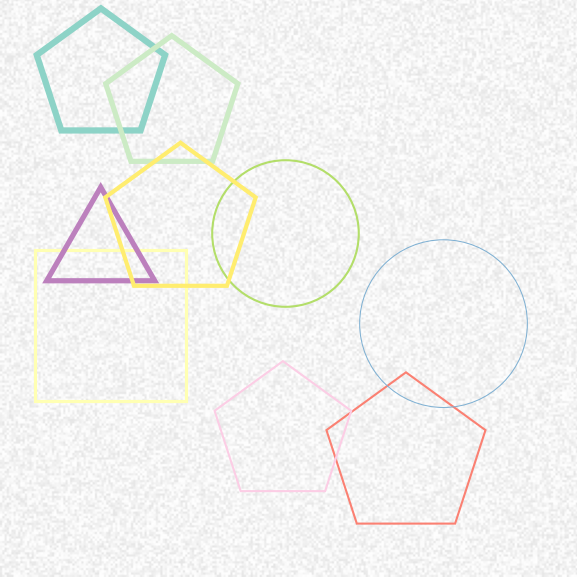[{"shape": "pentagon", "thickness": 3, "radius": 0.58, "center": [0.175, 0.868]}, {"shape": "square", "thickness": 1.5, "radius": 0.65, "center": [0.192, 0.436]}, {"shape": "pentagon", "thickness": 1, "radius": 0.72, "center": [0.703, 0.21]}, {"shape": "circle", "thickness": 0.5, "radius": 0.73, "center": [0.768, 0.439]}, {"shape": "circle", "thickness": 1, "radius": 0.63, "center": [0.494, 0.595]}, {"shape": "pentagon", "thickness": 1, "radius": 0.62, "center": [0.49, 0.249]}, {"shape": "triangle", "thickness": 2.5, "radius": 0.54, "center": [0.174, 0.567]}, {"shape": "pentagon", "thickness": 2.5, "radius": 0.6, "center": [0.297, 0.817]}, {"shape": "pentagon", "thickness": 2, "radius": 0.68, "center": [0.313, 0.615]}]